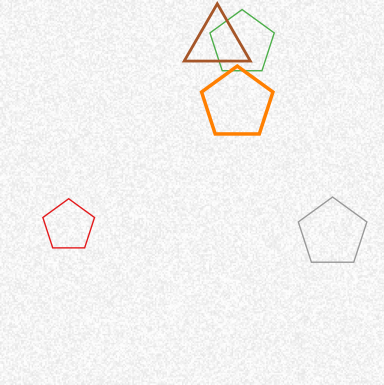[{"shape": "pentagon", "thickness": 1, "radius": 0.35, "center": [0.178, 0.413]}, {"shape": "pentagon", "thickness": 1, "radius": 0.44, "center": [0.629, 0.887]}, {"shape": "pentagon", "thickness": 2.5, "radius": 0.49, "center": [0.616, 0.731]}, {"shape": "triangle", "thickness": 2, "radius": 0.5, "center": [0.564, 0.891]}, {"shape": "pentagon", "thickness": 1, "radius": 0.47, "center": [0.864, 0.395]}]